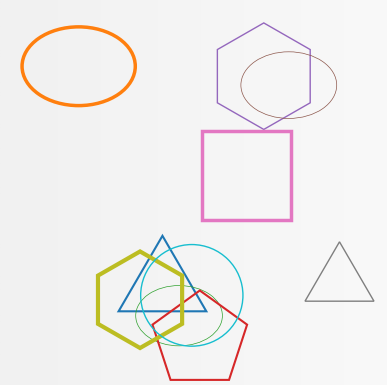[{"shape": "triangle", "thickness": 1.5, "radius": 0.65, "center": [0.419, 0.257]}, {"shape": "oval", "thickness": 2.5, "radius": 0.73, "center": [0.203, 0.828]}, {"shape": "oval", "thickness": 0.5, "radius": 0.56, "center": [0.462, 0.18]}, {"shape": "pentagon", "thickness": 1.5, "radius": 0.64, "center": [0.516, 0.117]}, {"shape": "hexagon", "thickness": 1, "radius": 0.69, "center": [0.681, 0.802]}, {"shape": "oval", "thickness": 0.5, "radius": 0.62, "center": [0.745, 0.779]}, {"shape": "square", "thickness": 2.5, "radius": 0.57, "center": [0.635, 0.544]}, {"shape": "triangle", "thickness": 1, "radius": 0.51, "center": [0.876, 0.269]}, {"shape": "hexagon", "thickness": 3, "radius": 0.63, "center": [0.361, 0.221]}, {"shape": "circle", "thickness": 1, "radius": 0.66, "center": [0.495, 0.233]}]